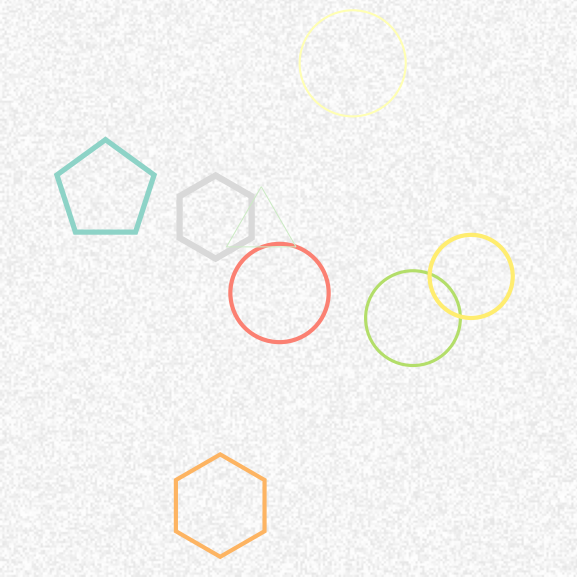[{"shape": "pentagon", "thickness": 2.5, "radius": 0.44, "center": [0.183, 0.669]}, {"shape": "circle", "thickness": 1, "radius": 0.46, "center": [0.611, 0.889]}, {"shape": "circle", "thickness": 2, "radius": 0.43, "center": [0.484, 0.492]}, {"shape": "hexagon", "thickness": 2, "radius": 0.44, "center": [0.381, 0.124]}, {"shape": "circle", "thickness": 1.5, "radius": 0.41, "center": [0.715, 0.448]}, {"shape": "hexagon", "thickness": 3, "radius": 0.36, "center": [0.373, 0.623]}, {"shape": "triangle", "thickness": 0.5, "radius": 0.35, "center": [0.452, 0.606]}, {"shape": "circle", "thickness": 2, "radius": 0.36, "center": [0.816, 0.52]}]